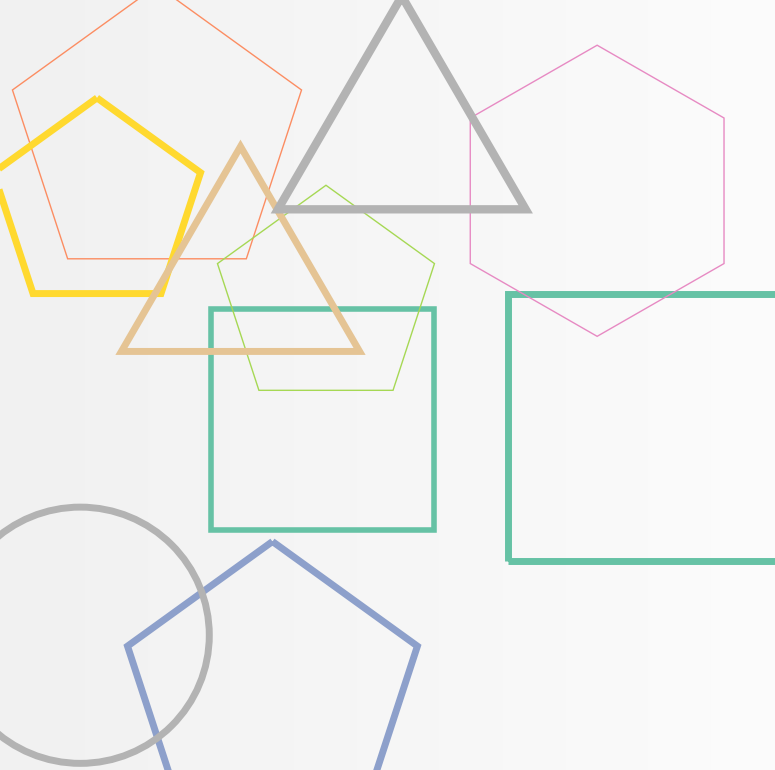[{"shape": "square", "thickness": 2.5, "radius": 0.87, "center": [0.829, 0.445]}, {"shape": "square", "thickness": 2, "radius": 0.72, "center": [0.416, 0.455]}, {"shape": "pentagon", "thickness": 0.5, "radius": 0.98, "center": [0.203, 0.823]}, {"shape": "pentagon", "thickness": 2.5, "radius": 0.98, "center": [0.352, 0.1]}, {"shape": "hexagon", "thickness": 0.5, "radius": 0.95, "center": [0.771, 0.752]}, {"shape": "pentagon", "thickness": 0.5, "radius": 0.74, "center": [0.421, 0.612]}, {"shape": "pentagon", "thickness": 2.5, "radius": 0.7, "center": [0.125, 0.732]}, {"shape": "triangle", "thickness": 2.5, "radius": 0.89, "center": [0.31, 0.632]}, {"shape": "circle", "thickness": 2.5, "radius": 0.83, "center": [0.104, 0.175]}, {"shape": "triangle", "thickness": 3, "radius": 0.92, "center": [0.518, 0.82]}]